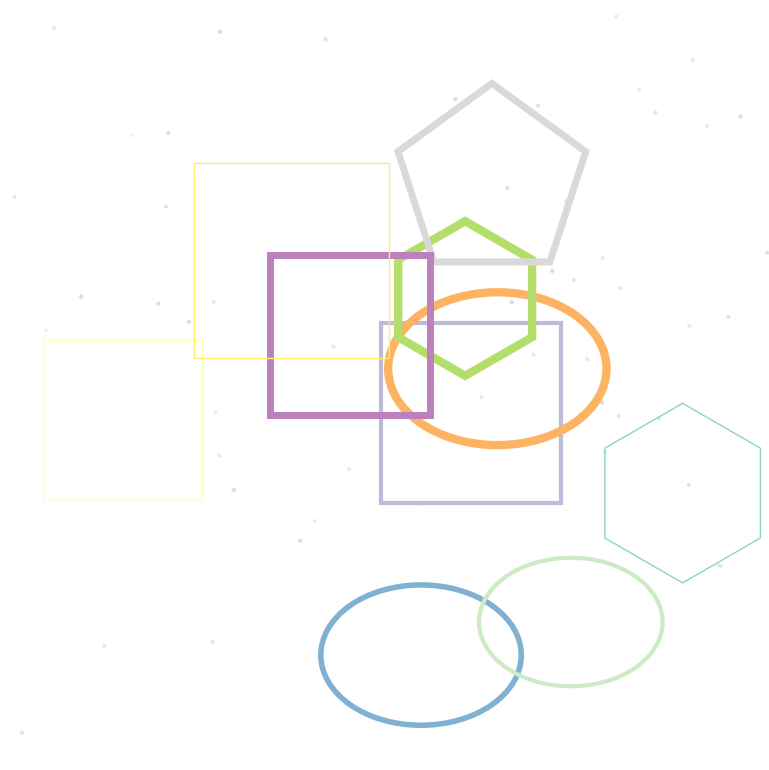[{"shape": "hexagon", "thickness": 0.5, "radius": 0.58, "center": [0.887, 0.36]}, {"shape": "square", "thickness": 0.5, "radius": 0.52, "center": [0.159, 0.455]}, {"shape": "square", "thickness": 1.5, "radius": 0.59, "center": [0.611, 0.464]}, {"shape": "oval", "thickness": 2, "radius": 0.65, "center": [0.547, 0.149]}, {"shape": "oval", "thickness": 3, "radius": 0.71, "center": [0.646, 0.521]}, {"shape": "hexagon", "thickness": 3, "radius": 0.5, "center": [0.604, 0.612]}, {"shape": "pentagon", "thickness": 2.5, "radius": 0.64, "center": [0.639, 0.763]}, {"shape": "square", "thickness": 2.5, "radius": 0.52, "center": [0.455, 0.565]}, {"shape": "oval", "thickness": 1.5, "radius": 0.6, "center": [0.741, 0.192]}, {"shape": "square", "thickness": 0.5, "radius": 0.63, "center": [0.378, 0.661]}]